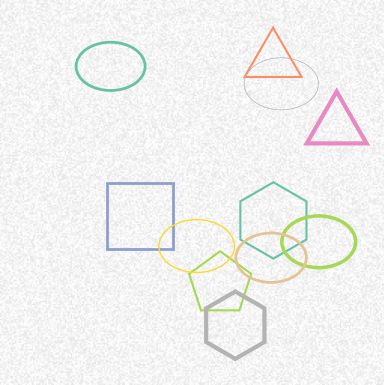[{"shape": "hexagon", "thickness": 1.5, "radius": 0.5, "center": [0.71, 0.427]}, {"shape": "oval", "thickness": 2, "radius": 0.45, "center": [0.287, 0.828]}, {"shape": "triangle", "thickness": 1.5, "radius": 0.43, "center": [0.709, 0.843]}, {"shape": "square", "thickness": 2, "radius": 0.43, "center": [0.364, 0.438]}, {"shape": "triangle", "thickness": 3, "radius": 0.45, "center": [0.874, 0.672]}, {"shape": "oval", "thickness": 2.5, "radius": 0.48, "center": [0.828, 0.372]}, {"shape": "pentagon", "thickness": 1.5, "radius": 0.42, "center": [0.572, 0.263]}, {"shape": "oval", "thickness": 1, "radius": 0.49, "center": [0.511, 0.361]}, {"shape": "oval", "thickness": 2, "radius": 0.46, "center": [0.704, 0.331]}, {"shape": "hexagon", "thickness": 3, "radius": 0.44, "center": [0.611, 0.155]}, {"shape": "oval", "thickness": 0.5, "radius": 0.48, "center": [0.731, 0.782]}]